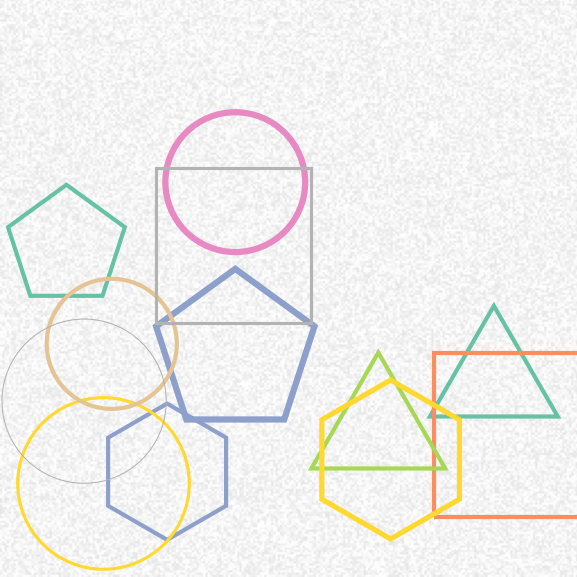[{"shape": "pentagon", "thickness": 2, "radius": 0.53, "center": [0.115, 0.573]}, {"shape": "triangle", "thickness": 2, "radius": 0.64, "center": [0.855, 0.342]}, {"shape": "square", "thickness": 2, "radius": 0.71, "center": [0.893, 0.245]}, {"shape": "pentagon", "thickness": 3, "radius": 0.72, "center": [0.407, 0.389]}, {"shape": "hexagon", "thickness": 2, "radius": 0.59, "center": [0.289, 0.182]}, {"shape": "circle", "thickness": 3, "radius": 0.61, "center": [0.407, 0.684]}, {"shape": "triangle", "thickness": 2, "radius": 0.67, "center": [0.655, 0.255]}, {"shape": "circle", "thickness": 1.5, "radius": 0.74, "center": [0.179, 0.162]}, {"shape": "hexagon", "thickness": 2.5, "radius": 0.69, "center": [0.676, 0.204]}, {"shape": "circle", "thickness": 2, "radius": 0.56, "center": [0.194, 0.404]}, {"shape": "square", "thickness": 1.5, "radius": 0.67, "center": [0.404, 0.574]}, {"shape": "circle", "thickness": 0.5, "radius": 0.71, "center": [0.146, 0.304]}]